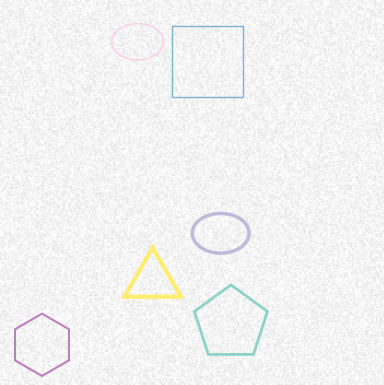[{"shape": "pentagon", "thickness": 2, "radius": 0.5, "center": [0.6, 0.16]}, {"shape": "oval", "thickness": 2.5, "radius": 0.37, "center": [0.573, 0.394]}, {"shape": "square", "thickness": 1, "radius": 0.46, "center": [0.538, 0.84]}, {"shape": "oval", "thickness": 1, "radius": 0.34, "center": [0.357, 0.892]}, {"shape": "hexagon", "thickness": 1.5, "radius": 0.4, "center": [0.109, 0.104]}, {"shape": "triangle", "thickness": 3, "radius": 0.43, "center": [0.397, 0.272]}]